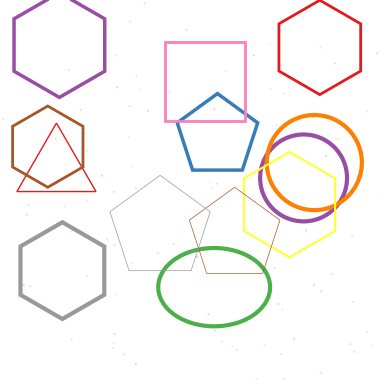[{"shape": "hexagon", "thickness": 2, "radius": 0.61, "center": [0.831, 0.877]}, {"shape": "triangle", "thickness": 1, "radius": 0.59, "center": [0.147, 0.562]}, {"shape": "pentagon", "thickness": 2.5, "radius": 0.55, "center": [0.565, 0.647]}, {"shape": "oval", "thickness": 3, "radius": 0.73, "center": [0.556, 0.254]}, {"shape": "circle", "thickness": 3, "radius": 0.56, "center": [0.789, 0.538]}, {"shape": "hexagon", "thickness": 2.5, "radius": 0.68, "center": [0.154, 0.883]}, {"shape": "circle", "thickness": 3, "radius": 0.62, "center": [0.816, 0.578]}, {"shape": "hexagon", "thickness": 1.5, "radius": 0.68, "center": [0.752, 0.468]}, {"shape": "hexagon", "thickness": 2, "radius": 0.53, "center": [0.124, 0.619]}, {"shape": "pentagon", "thickness": 0.5, "radius": 0.62, "center": [0.61, 0.39]}, {"shape": "square", "thickness": 2, "radius": 0.52, "center": [0.532, 0.789]}, {"shape": "pentagon", "thickness": 0.5, "radius": 0.68, "center": [0.416, 0.408]}, {"shape": "hexagon", "thickness": 3, "radius": 0.63, "center": [0.162, 0.297]}]